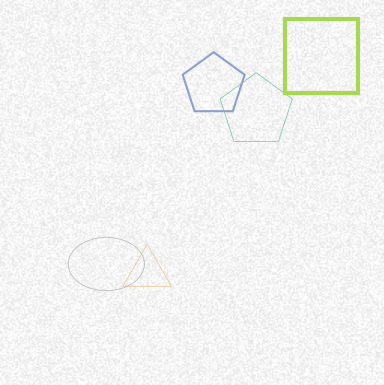[{"shape": "pentagon", "thickness": 0.5, "radius": 0.49, "center": [0.665, 0.713]}, {"shape": "pentagon", "thickness": 1.5, "radius": 0.42, "center": [0.555, 0.78]}, {"shape": "square", "thickness": 3, "radius": 0.48, "center": [0.835, 0.853]}, {"shape": "triangle", "thickness": 0.5, "radius": 0.36, "center": [0.382, 0.293]}, {"shape": "oval", "thickness": 0.5, "radius": 0.49, "center": [0.276, 0.314]}]